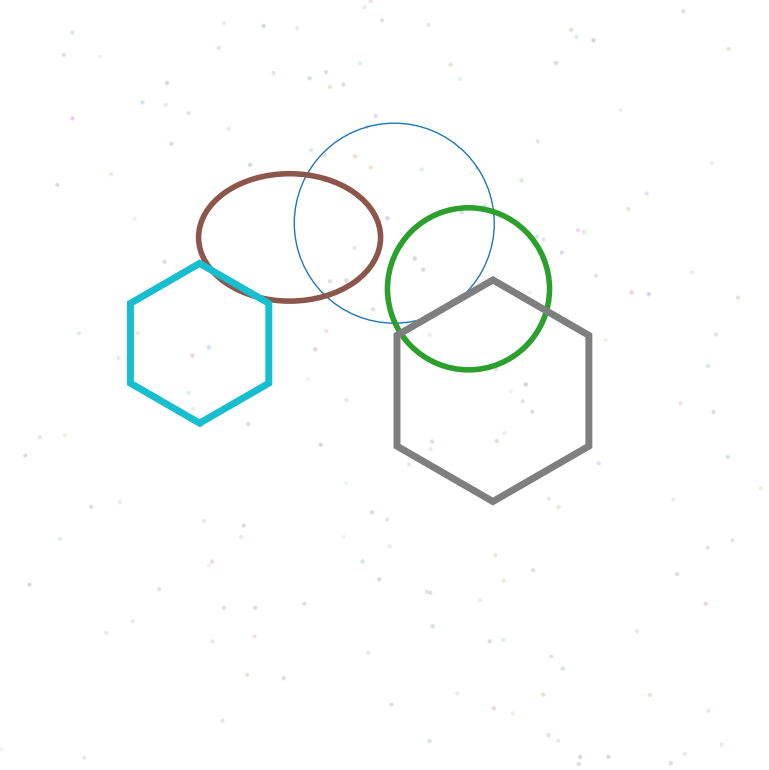[{"shape": "circle", "thickness": 0.5, "radius": 0.65, "center": [0.512, 0.71]}, {"shape": "circle", "thickness": 2, "radius": 0.53, "center": [0.608, 0.625]}, {"shape": "oval", "thickness": 2, "radius": 0.59, "center": [0.376, 0.692]}, {"shape": "hexagon", "thickness": 2.5, "radius": 0.72, "center": [0.64, 0.493]}, {"shape": "hexagon", "thickness": 2.5, "radius": 0.52, "center": [0.259, 0.554]}]